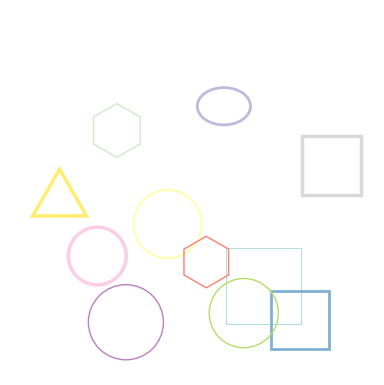[{"shape": "square", "thickness": 0.5, "radius": 0.49, "center": [0.684, 0.258]}, {"shape": "circle", "thickness": 1.5, "radius": 0.44, "center": [0.436, 0.418]}, {"shape": "oval", "thickness": 2, "radius": 0.35, "center": [0.582, 0.724]}, {"shape": "hexagon", "thickness": 1, "radius": 0.33, "center": [0.536, 0.319]}, {"shape": "square", "thickness": 2, "radius": 0.38, "center": [0.78, 0.17]}, {"shape": "circle", "thickness": 1, "radius": 0.45, "center": [0.633, 0.187]}, {"shape": "circle", "thickness": 2.5, "radius": 0.37, "center": [0.253, 0.335]}, {"shape": "square", "thickness": 2.5, "radius": 0.38, "center": [0.862, 0.57]}, {"shape": "circle", "thickness": 1, "radius": 0.49, "center": [0.327, 0.163]}, {"shape": "hexagon", "thickness": 1, "radius": 0.35, "center": [0.303, 0.661]}, {"shape": "triangle", "thickness": 2.5, "radius": 0.4, "center": [0.155, 0.48]}]